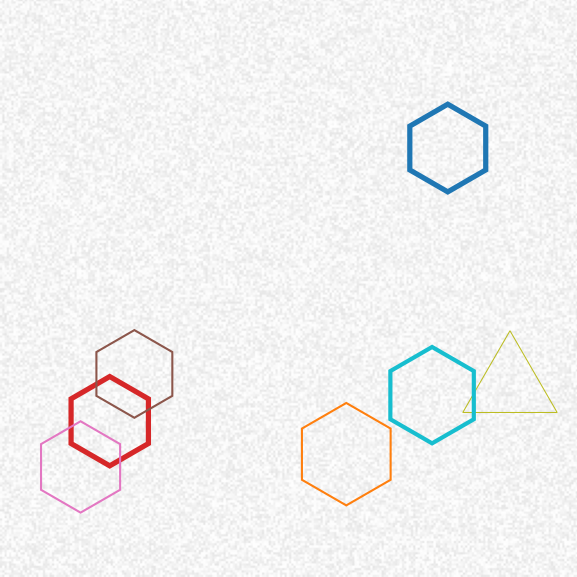[{"shape": "hexagon", "thickness": 2.5, "radius": 0.38, "center": [0.775, 0.743]}, {"shape": "hexagon", "thickness": 1, "radius": 0.44, "center": [0.6, 0.213]}, {"shape": "hexagon", "thickness": 2.5, "radius": 0.39, "center": [0.19, 0.27]}, {"shape": "hexagon", "thickness": 1, "radius": 0.38, "center": [0.233, 0.352]}, {"shape": "hexagon", "thickness": 1, "radius": 0.4, "center": [0.14, 0.191]}, {"shape": "triangle", "thickness": 0.5, "radius": 0.47, "center": [0.883, 0.332]}, {"shape": "hexagon", "thickness": 2, "radius": 0.42, "center": [0.748, 0.315]}]